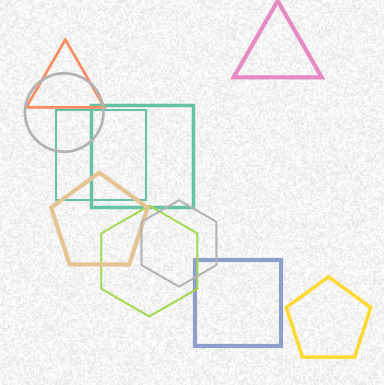[{"shape": "square", "thickness": 1.5, "radius": 0.58, "center": [0.263, 0.597]}, {"shape": "square", "thickness": 2.5, "radius": 0.66, "center": [0.369, 0.596]}, {"shape": "triangle", "thickness": 2, "radius": 0.59, "center": [0.17, 0.78]}, {"shape": "square", "thickness": 3, "radius": 0.56, "center": [0.618, 0.214]}, {"shape": "triangle", "thickness": 3, "radius": 0.66, "center": [0.721, 0.865]}, {"shape": "hexagon", "thickness": 1.5, "radius": 0.72, "center": [0.388, 0.322]}, {"shape": "pentagon", "thickness": 2.5, "radius": 0.58, "center": [0.853, 0.166]}, {"shape": "pentagon", "thickness": 3, "radius": 0.66, "center": [0.258, 0.42]}, {"shape": "hexagon", "thickness": 1.5, "radius": 0.56, "center": [0.465, 0.368]}, {"shape": "circle", "thickness": 2, "radius": 0.51, "center": [0.167, 0.708]}]